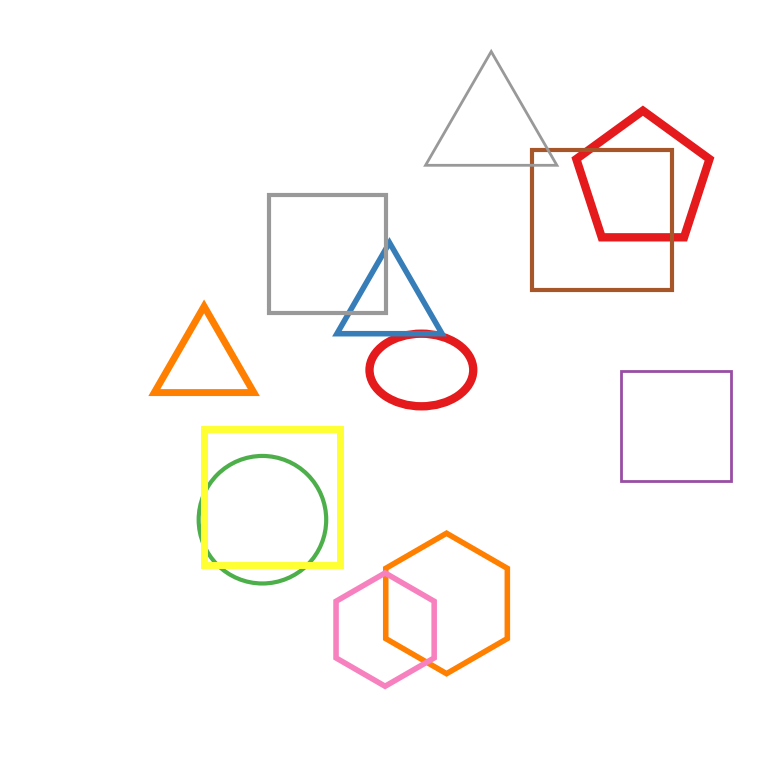[{"shape": "pentagon", "thickness": 3, "radius": 0.45, "center": [0.835, 0.765]}, {"shape": "oval", "thickness": 3, "radius": 0.34, "center": [0.547, 0.519]}, {"shape": "triangle", "thickness": 2, "radius": 0.39, "center": [0.506, 0.606]}, {"shape": "circle", "thickness": 1.5, "radius": 0.41, "center": [0.341, 0.325]}, {"shape": "square", "thickness": 1, "radius": 0.36, "center": [0.878, 0.447]}, {"shape": "triangle", "thickness": 2.5, "radius": 0.37, "center": [0.265, 0.527]}, {"shape": "hexagon", "thickness": 2, "radius": 0.46, "center": [0.58, 0.216]}, {"shape": "square", "thickness": 2.5, "radius": 0.44, "center": [0.353, 0.355]}, {"shape": "square", "thickness": 1.5, "radius": 0.45, "center": [0.782, 0.714]}, {"shape": "hexagon", "thickness": 2, "radius": 0.37, "center": [0.5, 0.182]}, {"shape": "triangle", "thickness": 1, "radius": 0.49, "center": [0.638, 0.835]}, {"shape": "square", "thickness": 1.5, "radius": 0.38, "center": [0.425, 0.67]}]